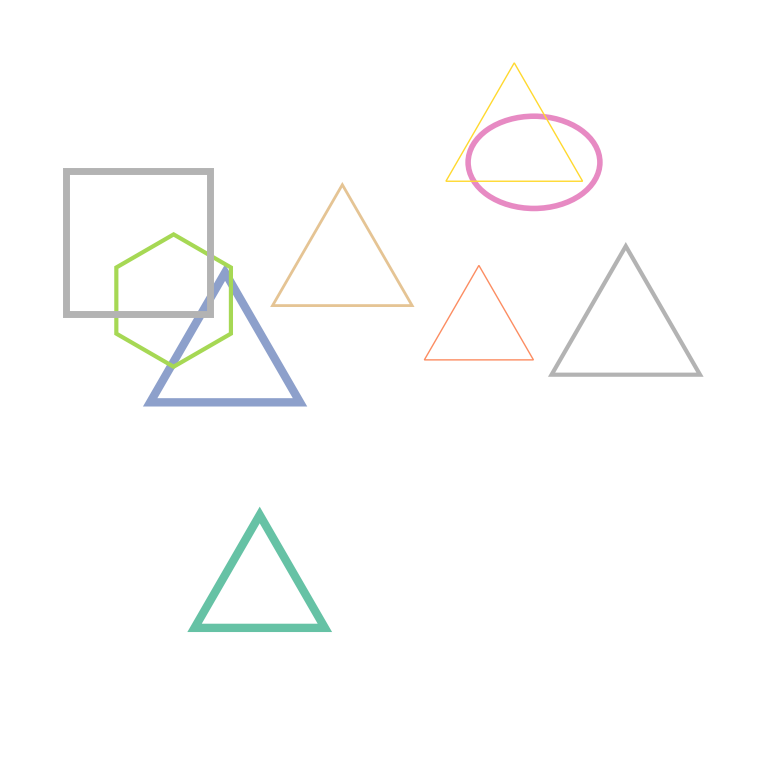[{"shape": "triangle", "thickness": 3, "radius": 0.49, "center": [0.337, 0.233]}, {"shape": "triangle", "thickness": 0.5, "radius": 0.41, "center": [0.622, 0.574]}, {"shape": "triangle", "thickness": 3, "radius": 0.56, "center": [0.292, 0.534]}, {"shape": "oval", "thickness": 2, "radius": 0.43, "center": [0.694, 0.789]}, {"shape": "hexagon", "thickness": 1.5, "radius": 0.43, "center": [0.225, 0.61]}, {"shape": "triangle", "thickness": 0.5, "radius": 0.51, "center": [0.668, 0.816]}, {"shape": "triangle", "thickness": 1, "radius": 0.52, "center": [0.445, 0.655]}, {"shape": "triangle", "thickness": 1.5, "radius": 0.56, "center": [0.813, 0.569]}, {"shape": "square", "thickness": 2.5, "radius": 0.47, "center": [0.18, 0.685]}]